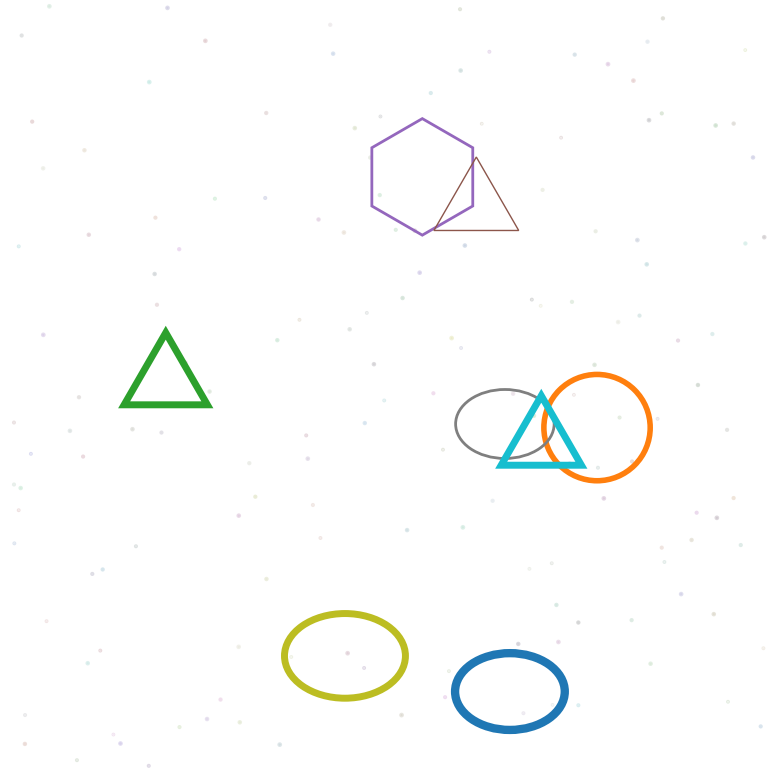[{"shape": "oval", "thickness": 3, "radius": 0.36, "center": [0.662, 0.102]}, {"shape": "circle", "thickness": 2, "radius": 0.35, "center": [0.775, 0.445]}, {"shape": "triangle", "thickness": 2.5, "radius": 0.31, "center": [0.215, 0.505]}, {"shape": "hexagon", "thickness": 1, "radius": 0.38, "center": [0.548, 0.77]}, {"shape": "triangle", "thickness": 0.5, "radius": 0.32, "center": [0.619, 0.732]}, {"shape": "oval", "thickness": 1, "radius": 0.32, "center": [0.656, 0.449]}, {"shape": "oval", "thickness": 2.5, "radius": 0.39, "center": [0.448, 0.148]}, {"shape": "triangle", "thickness": 2.5, "radius": 0.3, "center": [0.703, 0.426]}]